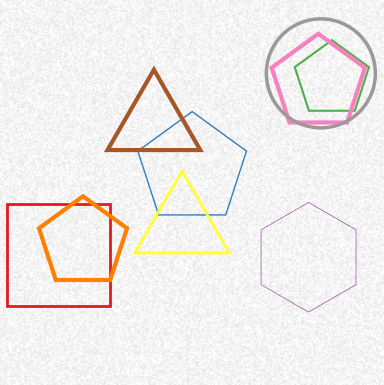[{"shape": "square", "thickness": 2, "radius": 0.67, "center": [0.152, 0.338]}, {"shape": "pentagon", "thickness": 1, "radius": 0.74, "center": [0.499, 0.562]}, {"shape": "pentagon", "thickness": 1.5, "radius": 0.51, "center": [0.862, 0.794]}, {"shape": "hexagon", "thickness": 0.5, "radius": 0.71, "center": [0.801, 0.332]}, {"shape": "pentagon", "thickness": 3, "radius": 0.6, "center": [0.216, 0.37]}, {"shape": "triangle", "thickness": 2, "radius": 0.71, "center": [0.473, 0.414]}, {"shape": "triangle", "thickness": 3, "radius": 0.7, "center": [0.4, 0.68]}, {"shape": "pentagon", "thickness": 3, "radius": 0.64, "center": [0.827, 0.785]}, {"shape": "circle", "thickness": 2.5, "radius": 0.71, "center": [0.833, 0.809]}]